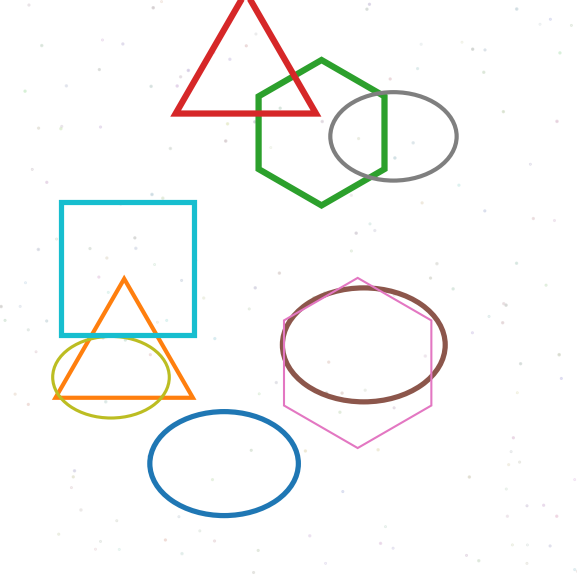[{"shape": "oval", "thickness": 2.5, "radius": 0.64, "center": [0.388, 0.196]}, {"shape": "triangle", "thickness": 2, "radius": 0.69, "center": [0.215, 0.379]}, {"shape": "hexagon", "thickness": 3, "radius": 0.63, "center": [0.557, 0.769]}, {"shape": "triangle", "thickness": 3, "radius": 0.7, "center": [0.426, 0.873]}, {"shape": "oval", "thickness": 2.5, "radius": 0.7, "center": [0.63, 0.402]}, {"shape": "hexagon", "thickness": 1, "radius": 0.74, "center": [0.619, 0.371]}, {"shape": "oval", "thickness": 2, "radius": 0.55, "center": [0.681, 0.763]}, {"shape": "oval", "thickness": 1.5, "radius": 0.5, "center": [0.192, 0.346]}, {"shape": "square", "thickness": 2.5, "radius": 0.58, "center": [0.22, 0.534]}]